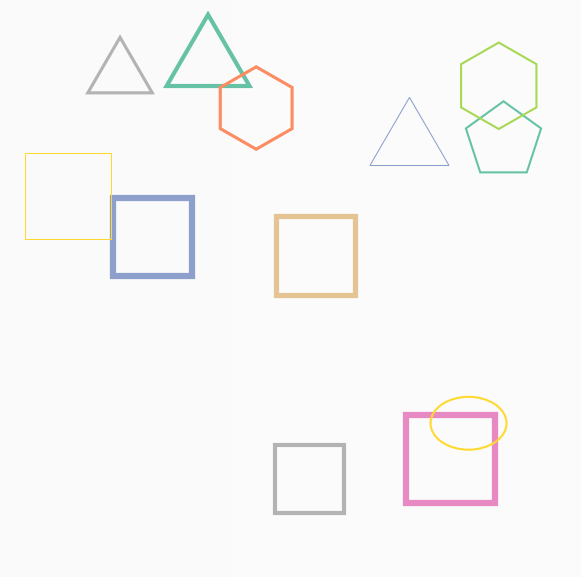[{"shape": "triangle", "thickness": 2, "radius": 0.41, "center": [0.358, 0.891]}, {"shape": "pentagon", "thickness": 1, "radius": 0.34, "center": [0.866, 0.756]}, {"shape": "hexagon", "thickness": 1.5, "radius": 0.36, "center": [0.441, 0.812]}, {"shape": "triangle", "thickness": 0.5, "radius": 0.39, "center": [0.704, 0.752]}, {"shape": "square", "thickness": 3, "radius": 0.34, "center": [0.262, 0.589]}, {"shape": "square", "thickness": 3, "radius": 0.38, "center": [0.774, 0.204]}, {"shape": "hexagon", "thickness": 1, "radius": 0.37, "center": [0.858, 0.851]}, {"shape": "square", "thickness": 0.5, "radius": 0.37, "center": [0.117, 0.659]}, {"shape": "oval", "thickness": 1, "radius": 0.33, "center": [0.806, 0.266]}, {"shape": "square", "thickness": 2.5, "radius": 0.34, "center": [0.543, 0.557]}, {"shape": "triangle", "thickness": 1.5, "radius": 0.32, "center": [0.207, 0.87]}, {"shape": "square", "thickness": 2, "radius": 0.3, "center": [0.532, 0.17]}]